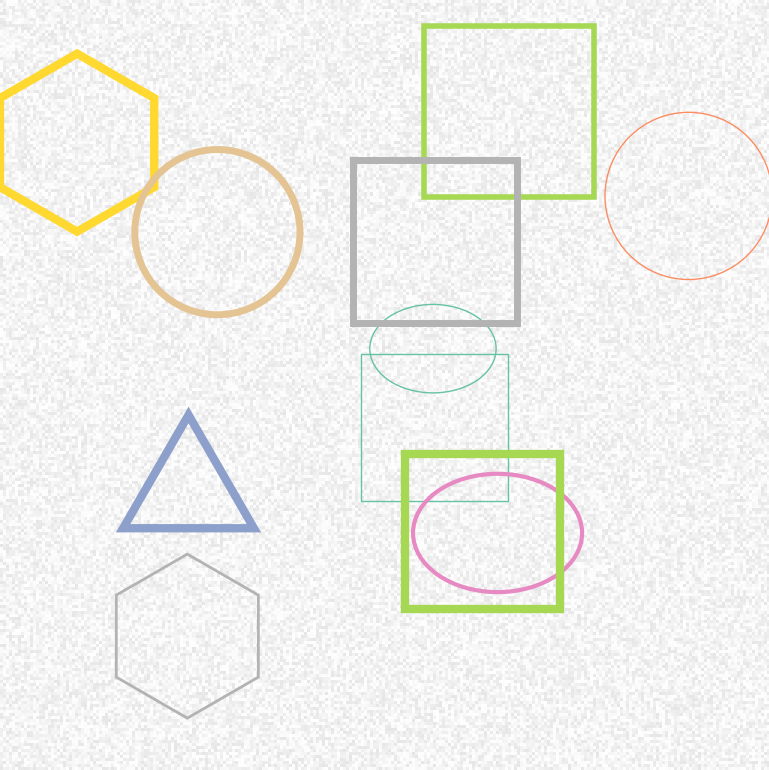[{"shape": "square", "thickness": 0.5, "radius": 0.48, "center": [0.564, 0.445]}, {"shape": "oval", "thickness": 0.5, "radius": 0.41, "center": [0.562, 0.547]}, {"shape": "circle", "thickness": 0.5, "radius": 0.54, "center": [0.894, 0.746]}, {"shape": "triangle", "thickness": 3, "radius": 0.49, "center": [0.245, 0.363]}, {"shape": "oval", "thickness": 1.5, "radius": 0.55, "center": [0.646, 0.308]}, {"shape": "square", "thickness": 3, "radius": 0.5, "center": [0.626, 0.309]}, {"shape": "square", "thickness": 2, "radius": 0.55, "center": [0.661, 0.855]}, {"shape": "hexagon", "thickness": 3, "radius": 0.58, "center": [0.1, 0.815]}, {"shape": "circle", "thickness": 2.5, "radius": 0.54, "center": [0.282, 0.699]}, {"shape": "square", "thickness": 2.5, "radius": 0.53, "center": [0.565, 0.686]}, {"shape": "hexagon", "thickness": 1, "radius": 0.53, "center": [0.243, 0.174]}]